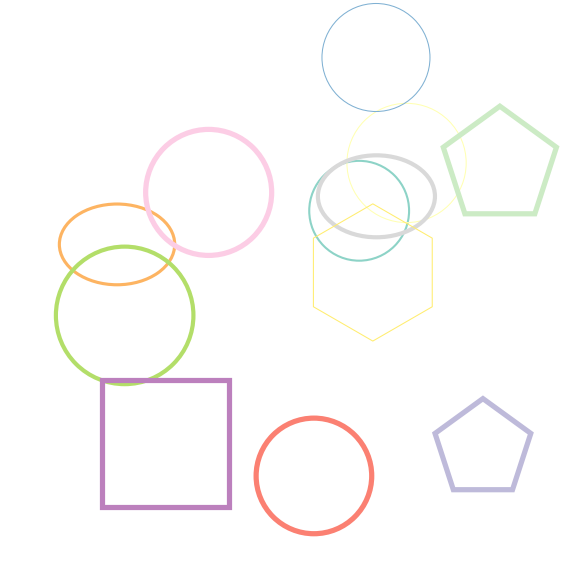[{"shape": "circle", "thickness": 1, "radius": 0.43, "center": [0.622, 0.634]}, {"shape": "circle", "thickness": 0.5, "radius": 0.52, "center": [0.704, 0.717]}, {"shape": "pentagon", "thickness": 2.5, "radius": 0.44, "center": [0.836, 0.222]}, {"shape": "circle", "thickness": 2.5, "radius": 0.5, "center": [0.544, 0.175]}, {"shape": "circle", "thickness": 0.5, "radius": 0.47, "center": [0.651, 0.9]}, {"shape": "oval", "thickness": 1.5, "radius": 0.5, "center": [0.203, 0.576]}, {"shape": "circle", "thickness": 2, "radius": 0.6, "center": [0.216, 0.453]}, {"shape": "circle", "thickness": 2.5, "radius": 0.55, "center": [0.361, 0.666]}, {"shape": "oval", "thickness": 2, "radius": 0.51, "center": [0.652, 0.659]}, {"shape": "square", "thickness": 2.5, "radius": 0.55, "center": [0.287, 0.231]}, {"shape": "pentagon", "thickness": 2.5, "radius": 0.52, "center": [0.866, 0.712]}, {"shape": "hexagon", "thickness": 0.5, "radius": 0.59, "center": [0.646, 0.527]}]